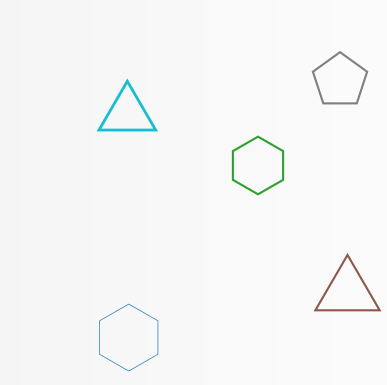[{"shape": "hexagon", "thickness": 0.5, "radius": 0.43, "center": [0.332, 0.123]}, {"shape": "hexagon", "thickness": 1.5, "radius": 0.37, "center": [0.666, 0.57]}, {"shape": "triangle", "thickness": 1.5, "radius": 0.48, "center": [0.897, 0.242]}, {"shape": "pentagon", "thickness": 1.5, "radius": 0.37, "center": [0.878, 0.791]}, {"shape": "triangle", "thickness": 2, "radius": 0.42, "center": [0.329, 0.704]}]